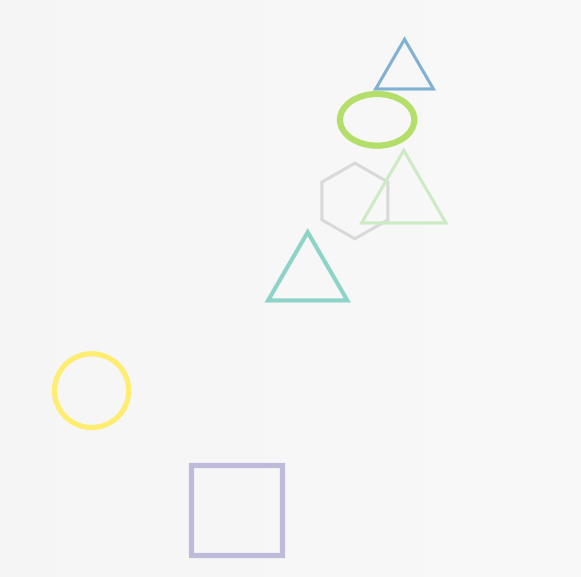[{"shape": "triangle", "thickness": 2, "radius": 0.39, "center": [0.529, 0.518]}, {"shape": "square", "thickness": 2.5, "radius": 0.39, "center": [0.407, 0.116]}, {"shape": "triangle", "thickness": 1.5, "radius": 0.29, "center": [0.696, 0.874]}, {"shape": "oval", "thickness": 3, "radius": 0.32, "center": [0.649, 0.792]}, {"shape": "hexagon", "thickness": 1.5, "radius": 0.33, "center": [0.611, 0.651]}, {"shape": "triangle", "thickness": 1.5, "radius": 0.42, "center": [0.695, 0.655]}, {"shape": "circle", "thickness": 2.5, "radius": 0.32, "center": [0.158, 0.323]}]